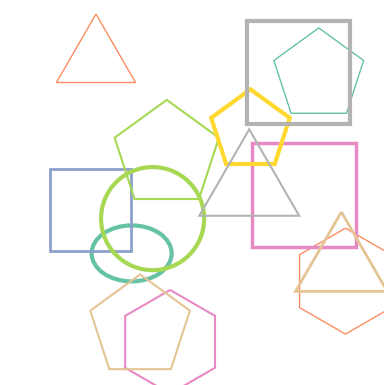[{"shape": "oval", "thickness": 3, "radius": 0.52, "center": [0.342, 0.342]}, {"shape": "pentagon", "thickness": 1, "radius": 0.61, "center": [0.828, 0.805]}, {"shape": "triangle", "thickness": 1, "radius": 0.59, "center": [0.249, 0.845]}, {"shape": "hexagon", "thickness": 1, "radius": 0.69, "center": [0.897, 0.27]}, {"shape": "square", "thickness": 2, "radius": 0.53, "center": [0.235, 0.455]}, {"shape": "hexagon", "thickness": 1.5, "radius": 0.67, "center": [0.442, 0.112]}, {"shape": "square", "thickness": 2.5, "radius": 0.68, "center": [0.789, 0.493]}, {"shape": "pentagon", "thickness": 1.5, "radius": 0.71, "center": [0.433, 0.598]}, {"shape": "circle", "thickness": 3, "radius": 0.67, "center": [0.396, 0.432]}, {"shape": "pentagon", "thickness": 3, "radius": 0.54, "center": [0.65, 0.661]}, {"shape": "pentagon", "thickness": 1.5, "radius": 0.68, "center": [0.364, 0.151]}, {"shape": "triangle", "thickness": 2, "radius": 0.69, "center": [0.887, 0.312]}, {"shape": "triangle", "thickness": 1.5, "radius": 0.75, "center": [0.647, 0.514]}, {"shape": "square", "thickness": 3, "radius": 0.67, "center": [0.776, 0.812]}]